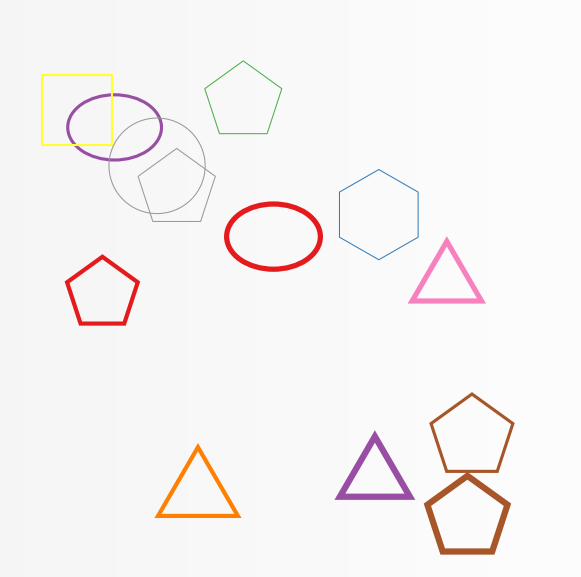[{"shape": "oval", "thickness": 2.5, "radius": 0.4, "center": [0.471, 0.589]}, {"shape": "pentagon", "thickness": 2, "radius": 0.32, "center": [0.176, 0.491]}, {"shape": "hexagon", "thickness": 0.5, "radius": 0.39, "center": [0.652, 0.627]}, {"shape": "pentagon", "thickness": 0.5, "radius": 0.35, "center": [0.419, 0.824]}, {"shape": "oval", "thickness": 1.5, "radius": 0.4, "center": [0.197, 0.779]}, {"shape": "triangle", "thickness": 3, "radius": 0.35, "center": [0.645, 0.174]}, {"shape": "triangle", "thickness": 2, "radius": 0.4, "center": [0.341, 0.145]}, {"shape": "square", "thickness": 1, "radius": 0.3, "center": [0.133, 0.809]}, {"shape": "pentagon", "thickness": 3, "radius": 0.36, "center": [0.804, 0.103]}, {"shape": "pentagon", "thickness": 1.5, "radius": 0.37, "center": [0.812, 0.243]}, {"shape": "triangle", "thickness": 2.5, "radius": 0.34, "center": [0.769, 0.512]}, {"shape": "pentagon", "thickness": 0.5, "radius": 0.35, "center": [0.304, 0.672]}, {"shape": "circle", "thickness": 0.5, "radius": 0.41, "center": [0.27, 0.712]}]